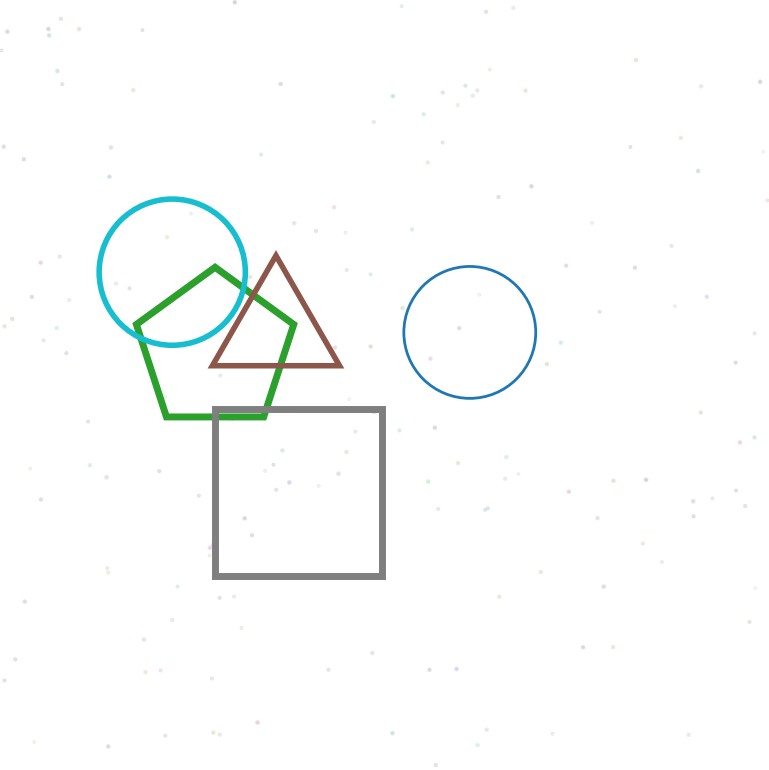[{"shape": "circle", "thickness": 1, "radius": 0.43, "center": [0.61, 0.568]}, {"shape": "pentagon", "thickness": 2.5, "radius": 0.54, "center": [0.279, 0.545]}, {"shape": "triangle", "thickness": 2, "radius": 0.48, "center": [0.358, 0.573]}, {"shape": "square", "thickness": 2.5, "radius": 0.54, "center": [0.387, 0.36]}, {"shape": "circle", "thickness": 2, "radius": 0.47, "center": [0.224, 0.647]}]